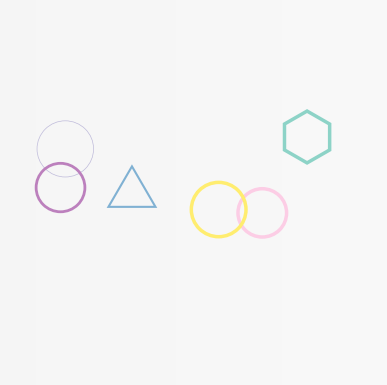[{"shape": "hexagon", "thickness": 2.5, "radius": 0.34, "center": [0.792, 0.644]}, {"shape": "circle", "thickness": 0.5, "radius": 0.36, "center": [0.169, 0.613]}, {"shape": "triangle", "thickness": 1.5, "radius": 0.35, "center": [0.341, 0.498]}, {"shape": "circle", "thickness": 2.5, "radius": 0.31, "center": [0.677, 0.447]}, {"shape": "circle", "thickness": 2, "radius": 0.31, "center": [0.156, 0.513]}, {"shape": "circle", "thickness": 2.5, "radius": 0.35, "center": [0.564, 0.456]}]